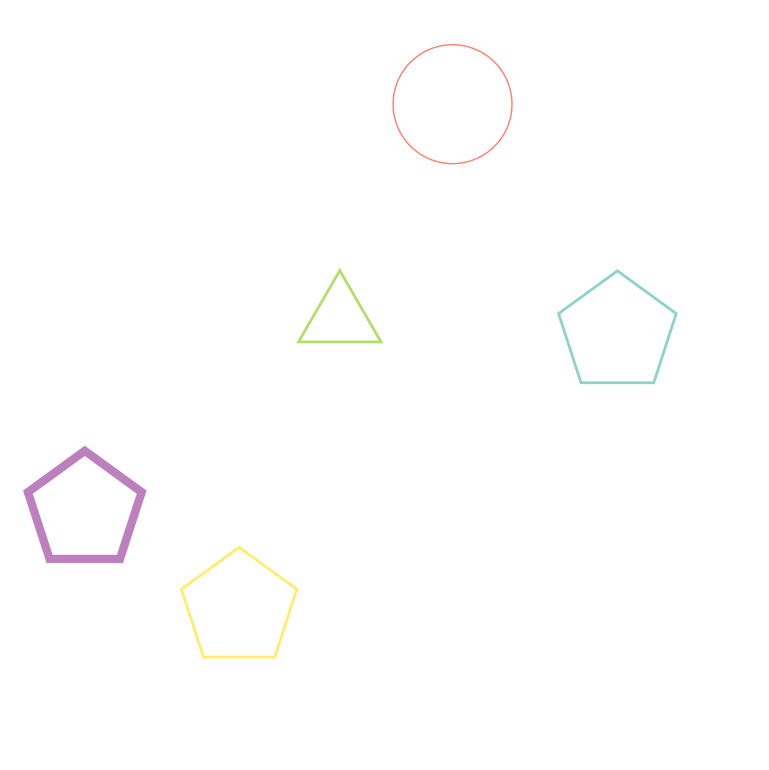[{"shape": "pentagon", "thickness": 1, "radius": 0.4, "center": [0.802, 0.568]}, {"shape": "circle", "thickness": 0.5, "radius": 0.39, "center": [0.588, 0.865]}, {"shape": "triangle", "thickness": 1, "radius": 0.31, "center": [0.441, 0.587]}, {"shape": "pentagon", "thickness": 3, "radius": 0.39, "center": [0.11, 0.337]}, {"shape": "pentagon", "thickness": 1, "radius": 0.39, "center": [0.311, 0.21]}]